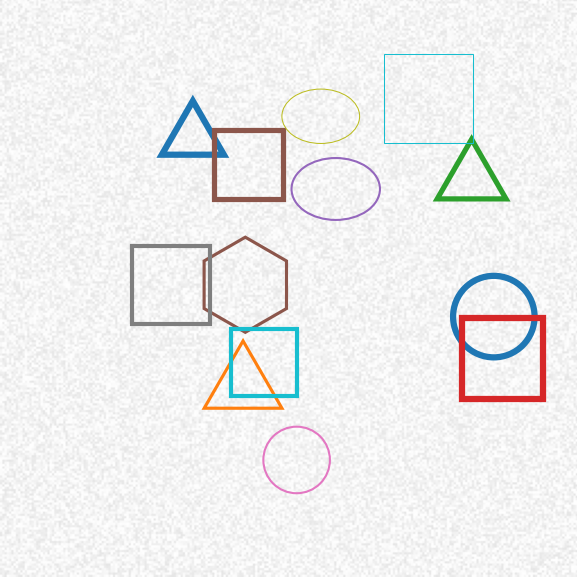[{"shape": "circle", "thickness": 3, "radius": 0.35, "center": [0.855, 0.451]}, {"shape": "triangle", "thickness": 3, "radius": 0.31, "center": [0.334, 0.762]}, {"shape": "triangle", "thickness": 1.5, "radius": 0.39, "center": [0.421, 0.331]}, {"shape": "triangle", "thickness": 2.5, "radius": 0.34, "center": [0.817, 0.689]}, {"shape": "square", "thickness": 3, "radius": 0.35, "center": [0.87, 0.378]}, {"shape": "oval", "thickness": 1, "radius": 0.38, "center": [0.581, 0.672]}, {"shape": "hexagon", "thickness": 1.5, "radius": 0.41, "center": [0.425, 0.506]}, {"shape": "square", "thickness": 2.5, "radius": 0.3, "center": [0.43, 0.714]}, {"shape": "circle", "thickness": 1, "radius": 0.29, "center": [0.514, 0.203]}, {"shape": "square", "thickness": 2, "radius": 0.34, "center": [0.296, 0.505]}, {"shape": "oval", "thickness": 0.5, "radius": 0.34, "center": [0.555, 0.798]}, {"shape": "square", "thickness": 0.5, "radius": 0.39, "center": [0.742, 0.829]}, {"shape": "square", "thickness": 2, "radius": 0.29, "center": [0.457, 0.371]}]